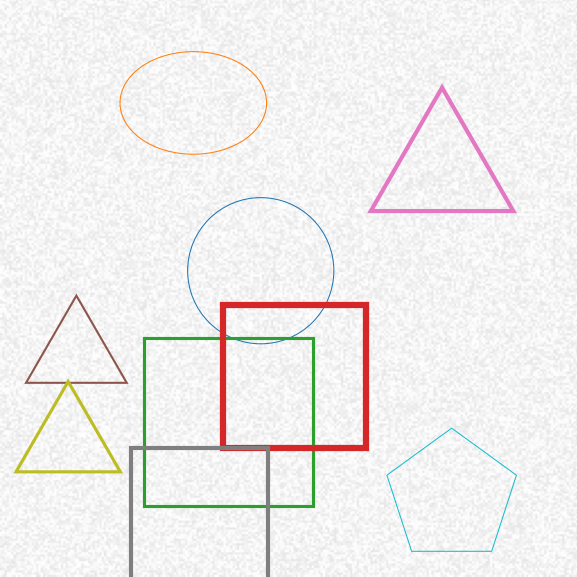[{"shape": "circle", "thickness": 0.5, "radius": 0.63, "center": [0.451, 0.53]}, {"shape": "oval", "thickness": 0.5, "radius": 0.63, "center": [0.335, 0.821]}, {"shape": "square", "thickness": 1.5, "radius": 0.73, "center": [0.395, 0.268]}, {"shape": "square", "thickness": 3, "radius": 0.62, "center": [0.51, 0.347]}, {"shape": "triangle", "thickness": 1, "radius": 0.5, "center": [0.132, 0.387]}, {"shape": "triangle", "thickness": 2, "radius": 0.71, "center": [0.765, 0.705]}, {"shape": "square", "thickness": 2, "radius": 0.6, "center": [0.345, 0.105]}, {"shape": "triangle", "thickness": 1.5, "radius": 0.52, "center": [0.118, 0.234]}, {"shape": "pentagon", "thickness": 0.5, "radius": 0.59, "center": [0.782, 0.14]}]